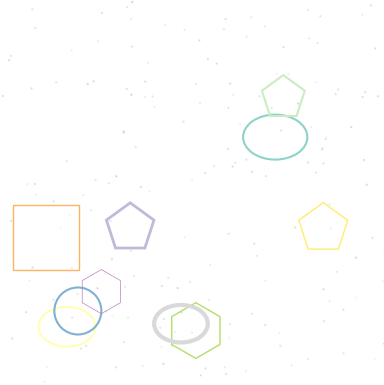[{"shape": "oval", "thickness": 1.5, "radius": 0.42, "center": [0.715, 0.644]}, {"shape": "oval", "thickness": 1.5, "radius": 0.37, "center": [0.174, 0.151]}, {"shape": "pentagon", "thickness": 2, "radius": 0.32, "center": [0.338, 0.408]}, {"shape": "circle", "thickness": 1.5, "radius": 0.31, "center": [0.202, 0.192]}, {"shape": "square", "thickness": 1, "radius": 0.43, "center": [0.12, 0.384]}, {"shape": "hexagon", "thickness": 1, "radius": 0.36, "center": [0.509, 0.141]}, {"shape": "oval", "thickness": 3, "radius": 0.35, "center": [0.47, 0.159]}, {"shape": "hexagon", "thickness": 0.5, "radius": 0.29, "center": [0.263, 0.243]}, {"shape": "pentagon", "thickness": 1.5, "radius": 0.29, "center": [0.736, 0.746]}, {"shape": "pentagon", "thickness": 1, "radius": 0.33, "center": [0.84, 0.407]}]